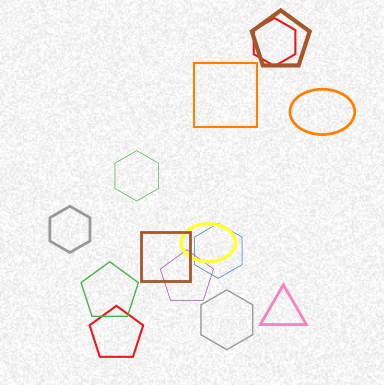[{"shape": "pentagon", "thickness": 1.5, "radius": 0.37, "center": [0.302, 0.132]}, {"shape": "hexagon", "thickness": 1.5, "radius": 0.31, "center": [0.713, 0.891]}, {"shape": "hexagon", "thickness": 0.5, "radius": 0.36, "center": [0.567, 0.348]}, {"shape": "hexagon", "thickness": 0.5, "radius": 0.33, "center": [0.355, 0.543]}, {"shape": "pentagon", "thickness": 1, "radius": 0.39, "center": [0.285, 0.242]}, {"shape": "pentagon", "thickness": 0.5, "radius": 0.36, "center": [0.485, 0.279]}, {"shape": "oval", "thickness": 2, "radius": 0.42, "center": [0.837, 0.709]}, {"shape": "square", "thickness": 1.5, "radius": 0.41, "center": [0.585, 0.754]}, {"shape": "oval", "thickness": 2.5, "radius": 0.35, "center": [0.541, 0.369]}, {"shape": "pentagon", "thickness": 3, "radius": 0.39, "center": [0.729, 0.894]}, {"shape": "square", "thickness": 2, "radius": 0.32, "center": [0.43, 0.334]}, {"shape": "triangle", "thickness": 2, "radius": 0.35, "center": [0.736, 0.191]}, {"shape": "hexagon", "thickness": 2, "radius": 0.3, "center": [0.182, 0.404]}, {"shape": "hexagon", "thickness": 1, "radius": 0.39, "center": [0.589, 0.169]}]